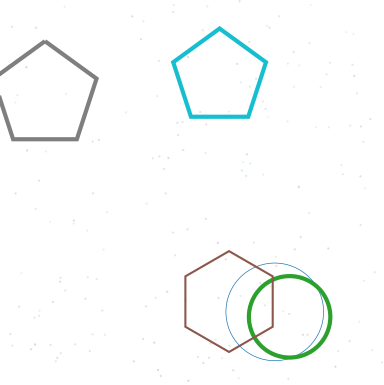[{"shape": "circle", "thickness": 0.5, "radius": 0.63, "center": [0.714, 0.19]}, {"shape": "circle", "thickness": 3, "radius": 0.53, "center": [0.752, 0.177]}, {"shape": "hexagon", "thickness": 1.5, "radius": 0.65, "center": [0.595, 0.217]}, {"shape": "pentagon", "thickness": 3, "radius": 0.7, "center": [0.117, 0.752]}, {"shape": "pentagon", "thickness": 3, "radius": 0.63, "center": [0.57, 0.799]}]